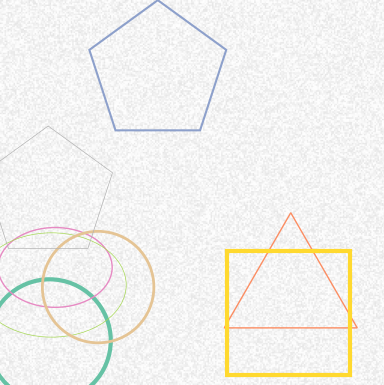[{"shape": "circle", "thickness": 3, "radius": 0.8, "center": [0.129, 0.115]}, {"shape": "triangle", "thickness": 1, "radius": 1.0, "center": [0.755, 0.248]}, {"shape": "pentagon", "thickness": 1.5, "radius": 0.93, "center": [0.41, 0.813]}, {"shape": "oval", "thickness": 1, "radius": 0.74, "center": [0.143, 0.305]}, {"shape": "oval", "thickness": 0.5, "radius": 0.97, "center": [0.134, 0.26]}, {"shape": "square", "thickness": 3, "radius": 0.8, "center": [0.749, 0.187]}, {"shape": "circle", "thickness": 2, "radius": 0.72, "center": [0.255, 0.254]}, {"shape": "pentagon", "thickness": 0.5, "radius": 0.88, "center": [0.125, 0.497]}]